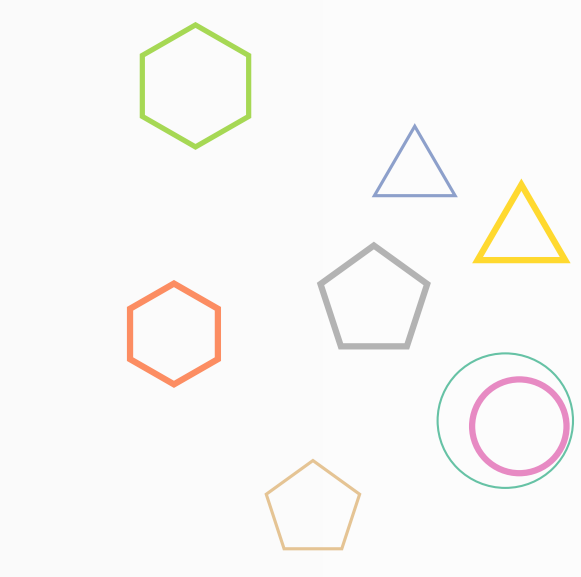[{"shape": "circle", "thickness": 1, "radius": 0.58, "center": [0.869, 0.271]}, {"shape": "hexagon", "thickness": 3, "radius": 0.44, "center": [0.299, 0.421]}, {"shape": "triangle", "thickness": 1.5, "radius": 0.4, "center": [0.714, 0.7]}, {"shape": "circle", "thickness": 3, "radius": 0.41, "center": [0.893, 0.261]}, {"shape": "hexagon", "thickness": 2.5, "radius": 0.53, "center": [0.336, 0.85]}, {"shape": "triangle", "thickness": 3, "radius": 0.44, "center": [0.897, 0.592]}, {"shape": "pentagon", "thickness": 1.5, "radius": 0.42, "center": [0.538, 0.117]}, {"shape": "pentagon", "thickness": 3, "radius": 0.48, "center": [0.643, 0.477]}]